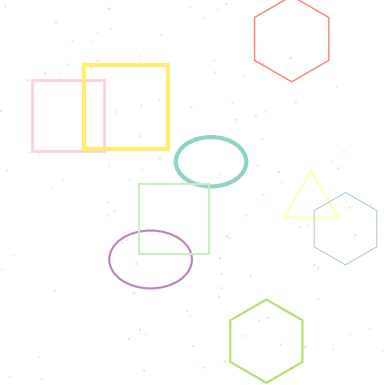[{"shape": "oval", "thickness": 3, "radius": 0.46, "center": [0.548, 0.58]}, {"shape": "triangle", "thickness": 1.5, "radius": 0.41, "center": [0.808, 0.476]}, {"shape": "hexagon", "thickness": 1, "radius": 0.56, "center": [0.758, 0.899]}, {"shape": "hexagon", "thickness": 0.5, "radius": 0.47, "center": [0.897, 0.406]}, {"shape": "hexagon", "thickness": 1.5, "radius": 0.54, "center": [0.692, 0.114]}, {"shape": "square", "thickness": 2, "radius": 0.46, "center": [0.177, 0.701]}, {"shape": "oval", "thickness": 1.5, "radius": 0.54, "center": [0.391, 0.326]}, {"shape": "square", "thickness": 1.5, "radius": 0.45, "center": [0.453, 0.43]}, {"shape": "square", "thickness": 3, "radius": 0.55, "center": [0.328, 0.722]}]